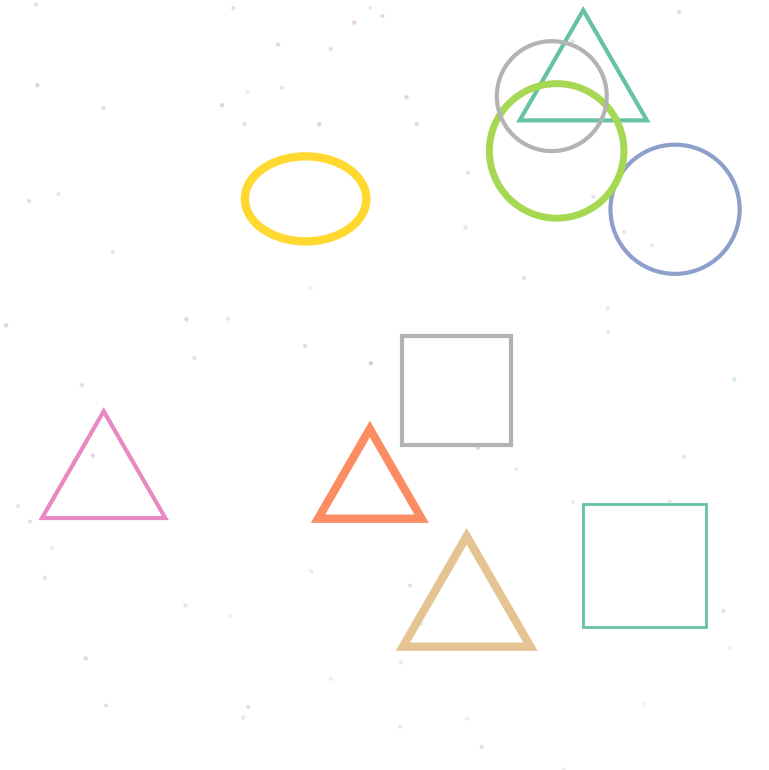[{"shape": "square", "thickness": 1, "radius": 0.4, "center": [0.837, 0.265]}, {"shape": "triangle", "thickness": 1.5, "radius": 0.48, "center": [0.757, 0.891]}, {"shape": "triangle", "thickness": 3, "radius": 0.39, "center": [0.48, 0.365]}, {"shape": "circle", "thickness": 1.5, "radius": 0.42, "center": [0.877, 0.728]}, {"shape": "triangle", "thickness": 1.5, "radius": 0.46, "center": [0.135, 0.373]}, {"shape": "circle", "thickness": 2.5, "radius": 0.44, "center": [0.723, 0.804]}, {"shape": "oval", "thickness": 3, "radius": 0.39, "center": [0.397, 0.742]}, {"shape": "triangle", "thickness": 3, "radius": 0.48, "center": [0.606, 0.208]}, {"shape": "square", "thickness": 1.5, "radius": 0.35, "center": [0.593, 0.493]}, {"shape": "circle", "thickness": 1.5, "radius": 0.36, "center": [0.717, 0.875]}]